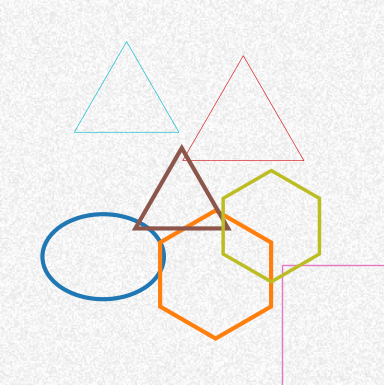[{"shape": "oval", "thickness": 3, "radius": 0.79, "center": [0.268, 0.333]}, {"shape": "hexagon", "thickness": 3, "radius": 0.83, "center": [0.56, 0.287]}, {"shape": "triangle", "thickness": 0.5, "radius": 0.91, "center": [0.632, 0.674]}, {"shape": "triangle", "thickness": 3, "radius": 0.7, "center": [0.472, 0.476]}, {"shape": "square", "thickness": 1, "radius": 0.82, "center": [0.896, 0.147]}, {"shape": "hexagon", "thickness": 2.5, "radius": 0.72, "center": [0.705, 0.413]}, {"shape": "triangle", "thickness": 0.5, "radius": 0.79, "center": [0.329, 0.735]}]